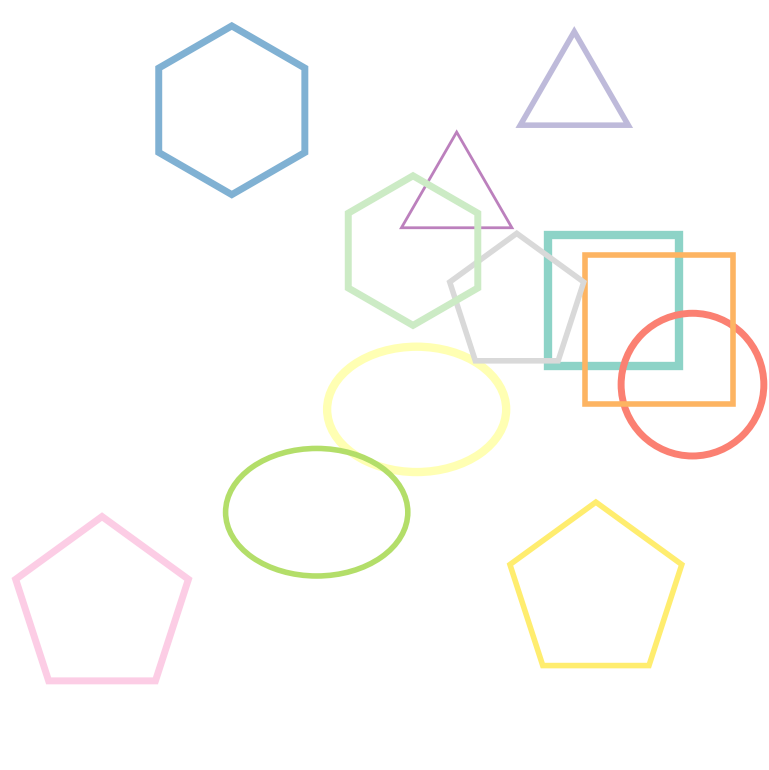[{"shape": "square", "thickness": 3, "radius": 0.43, "center": [0.797, 0.61]}, {"shape": "oval", "thickness": 3, "radius": 0.58, "center": [0.541, 0.468]}, {"shape": "triangle", "thickness": 2, "radius": 0.4, "center": [0.746, 0.878]}, {"shape": "circle", "thickness": 2.5, "radius": 0.46, "center": [0.899, 0.5]}, {"shape": "hexagon", "thickness": 2.5, "radius": 0.55, "center": [0.301, 0.857]}, {"shape": "square", "thickness": 2, "radius": 0.48, "center": [0.856, 0.572]}, {"shape": "oval", "thickness": 2, "radius": 0.59, "center": [0.411, 0.335]}, {"shape": "pentagon", "thickness": 2.5, "radius": 0.59, "center": [0.133, 0.211]}, {"shape": "pentagon", "thickness": 2, "radius": 0.46, "center": [0.671, 0.605]}, {"shape": "triangle", "thickness": 1, "radius": 0.41, "center": [0.593, 0.746]}, {"shape": "hexagon", "thickness": 2.5, "radius": 0.49, "center": [0.536, 0.675]}, {"shape": "pentagon", "thickness": 2, "radius": 0.59, "center": [0.774, 0.231]}]